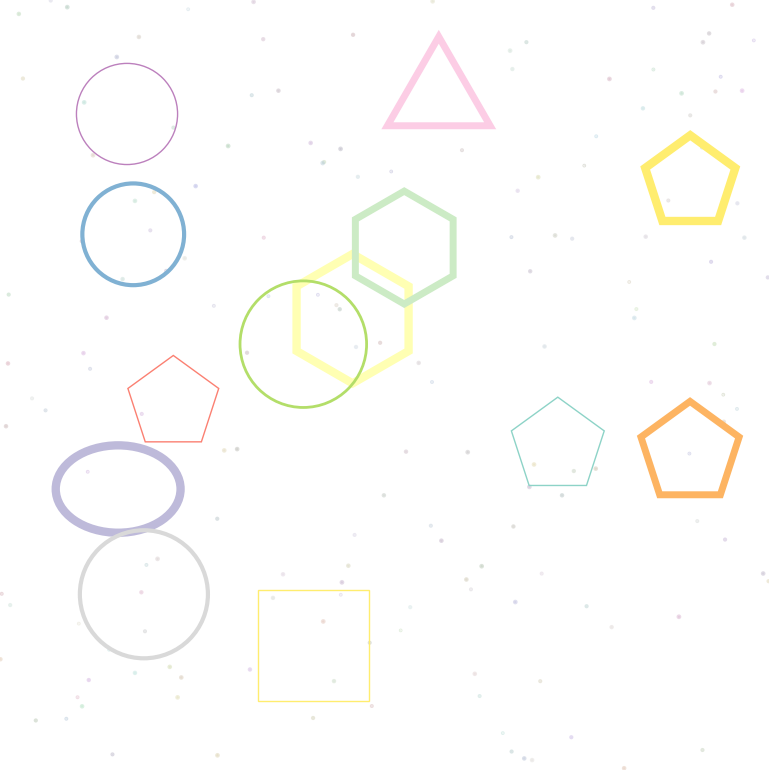[{"shape": "pentagon", "thickness": 0.5, "radius": 0.32, "center": [0.724, 0.421]}, {"shape": "hexagon", "thickness": 3, "radius": 0.42, "center": [0.458, 0.586]}, {"shape": "oval", "thickness": 3, "radius": 0.41, "center": [0.153, 0.365]}, {"shape": "pentagon", "thickness": 0.5, "radius": 0.31, "center": [0.225, 0.476]}, {"shape": "circle", "thickness": 1.5, "radius": 0.33, "center": [0.173, 0.696]}, {"shape": "pentagon", "thickness": 2.5, "radius": 0.34, "center": [0.896, 0.412]}, {"shape": "circle", "thickness": 1, "radius": 0.41, "center": [0.394, 0.553]}, {"shape": "triangle", "thickness": 2.5, "radius": 0.39, "center": [0.57, 0.875]}, {"shape": "circle", "thickness": 1.5, "radius": 0.42, "center": [0.187, 0.228]}, {"shape": "circle", "thickness": 0.5, "radius": 0.33, "center": [0.165, 0.852]}, {"shape": "hexagon", "thickness": 2.5, "radius": 0.37, "center": [0.525, 0.678]}, {"shape": "square", "thickness": 0.5, "radius": 0.36, "center": [0.407, 0.162]}, {"shape": "pentagon", "thickness": 3, "radius": 0.31, "center": [0.896, 0.763]}]